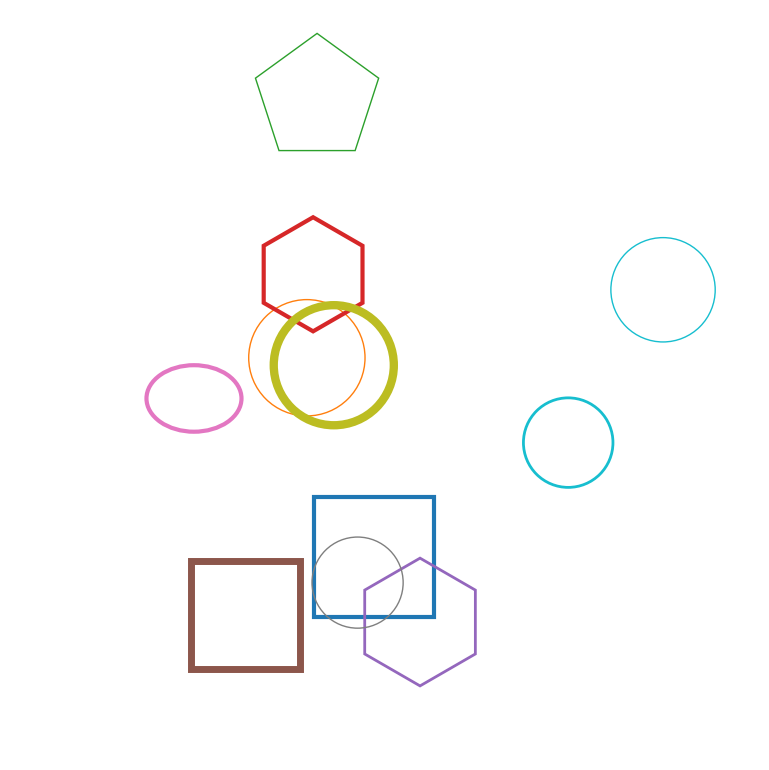[{"shape": "square", "thickness": 1.5, "radius": 0.39, "center": [0.485, 0.277]}, {"shape": "circle", "thickness": 0.5, "radius": 0.38, "center": [0.399, 0.535]}, {"shape": "pentagon", "thickness": 0.5, "radius": 0.42, "center": [0.412, 0.872]}, {"shape": "hexagon", "thickness": 1.5, "radius": 0.37, "center": [0.407, 0.644]}, {"shape": "hexagon", "thickness": 1, "radius": 0.41, "center": [0.546, 0.192]}, {"shape": "square", "thickness": 2.5, "radius": 0.35, "center": [0.319, 0.201]}, {"shape": "oval", "thickness": 1.5, "radius": 0.31, "center": [0.252, 0.483]}, {"shape": "circle", "thickness": 0.5, "radius": 0.3, "center": [0.464, 0.243]}, {"shape": "circle", "thickness": 3, "radius": 0.39, "center": [0.433, 0.526]}, {"shape": "circle", "thickness": 0.5, "radius": 0.34, "center": [0.861, 0.624]}, {"shape": "circle", "thickness": 1, "radius": 0.29, "center": [0.738, 0.425]}]